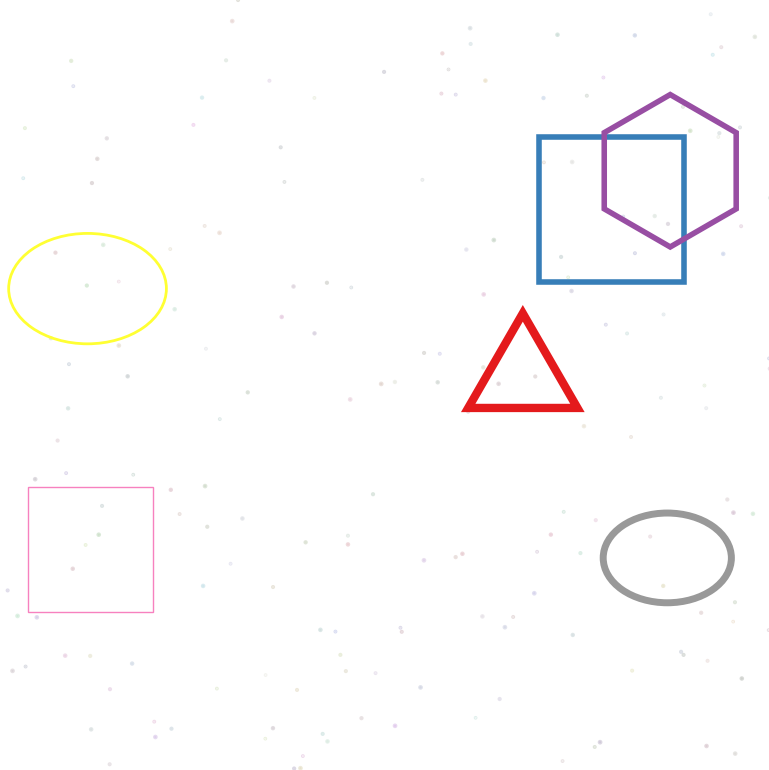[{"shape": "triangle", "thickness": 3, "radius": 0.41, "center": [0.679, 0.511]}, {"shape": "square", "thickness": 2, "radius": 0.47, "center": [0.794, 0.728]}, {"shape": "hexagon", "thickness": 2, "radius": 0.49, "center": [0.87, 0.778]}, {"shape": "oval", "thickness": 1, "radius": 0.51, "center": [0.114, 0.625]}, {"shape": "square", "thickness": 0.5, "radius": 0.41, "center": [0.118, 0.286]}, {"shape": "oval", "thickness": 2.5, "radius": 0.42, "center": [0.867, 0.275]}]